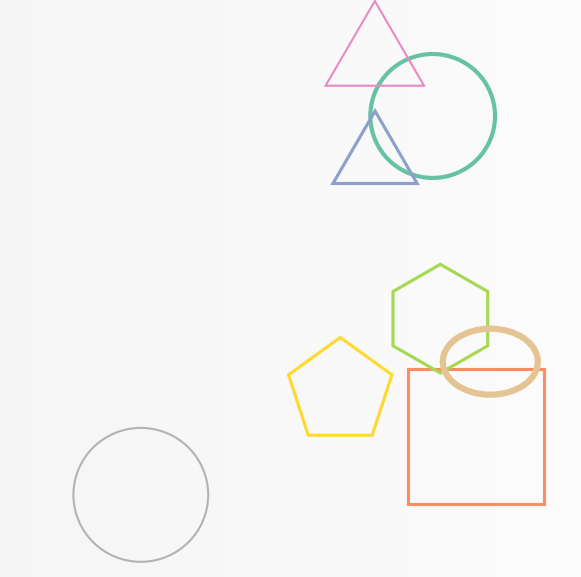[{"shape": "circle", "thickness": 2, "radius": 0.54, "center": [0.744, 0.798]}, {"shape": "square", "thickness": 1.5, "radius": 0.58, "center": [0.819, 0.243]}, {"shape": "triangle", "thickness": 1.5, "radius": 0.42, "center": [0.645, 0.723]}, {"shape": "triangle", "thickness": 1, "radius": 0.49, "center": [0.645, 0.9]}, {"shape": "hexagon", "thickness": 1.5, "radius": 0.47, "center": [0.758, 0.447]}, {"shape": "pentagon", "thickness": 1.5, "radius": 0.47, "center": [0.585, 0.321]}, {"shape": "oval", "thickness": 3, "radius": 0.41, "center": [0.844, 0.373]}, {"shape": "circle", "thickness": 1, "radius": 0.58, "center": [0.242, 0.142]}]